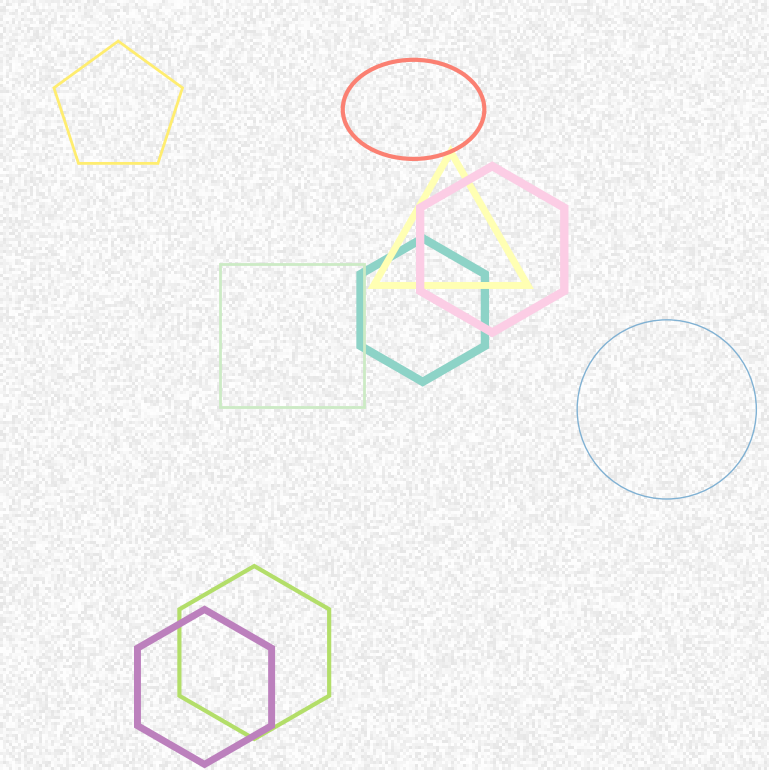[{"shape": "hexagon", "thickness": 3, "radius": 0.47, "center": [0.549, 0.597]}, {"shape": "triangle", "thickness": 2.5, "radius": 0.58, "center": [0.585, 0.687]}, {"shape": "oval", "thickness": 1.5, "radius": 0.46, "center": [0.537, 0.858]}, {"shape": "circle", "thickness": 0.5, "radius": 0.58, "center": [0.866, 0.468]}, {"shape": "hexagon", "thickness": 1.5, "radius": 0.56, "center": [0.33, 0.153]}, {"shape": "hexagon", "thickness": 3, "radius": 0.54, "center": [0.639, 0.676]}, {"shape": "hexagon", "thickness": 2.5, "radius": 0.5, "center": [0.266, 0.108]}, {"shape": "square", "thickness": 1, "radius": 0.47, "center": [0.379, 0.564]}, {"shape": "pentagon", "thickness": 1, "radius": 0.44, "center": [0.154, 0.859]}]